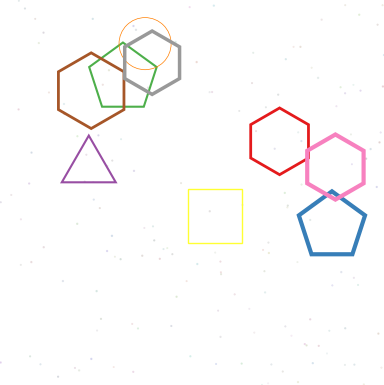[{"shape": "hexagon", "thickness": 2, "radius": 0.43, "center": [0.726, 0.633]}, {"shape": "pentagon", "thickness": 3, "radius": 0.45, "center": [0.862, 0.413]}, {"shape": "pentagon", "thickness": 1.5, "radius": 0.46, "center": [0.319, 0.797]}, {"shape": "triangle", "thickness": 1.5, "radius": 0.4, "center": [0.231, 0.567]}, {"shape": "circle", "thickness": 0.5, "radius": 0.34, "center": [0.377, 0.887]}, {"shape": "square", "thickness": 1, "radius": 0.35, "center": [0.558, 0.44]}, {"shape": "hexagon", "thickness": 2, "radius": 0.49, "center": [0.237, 0.764]}, {"shape": "hexagon", "thickness": 3, "radius": 0.42, "center": [0.871, 0.566]}, {"shape": "hexagon", "thickness": 2.5, "radius": 0.41, "center": [0.395, 0.837]}]